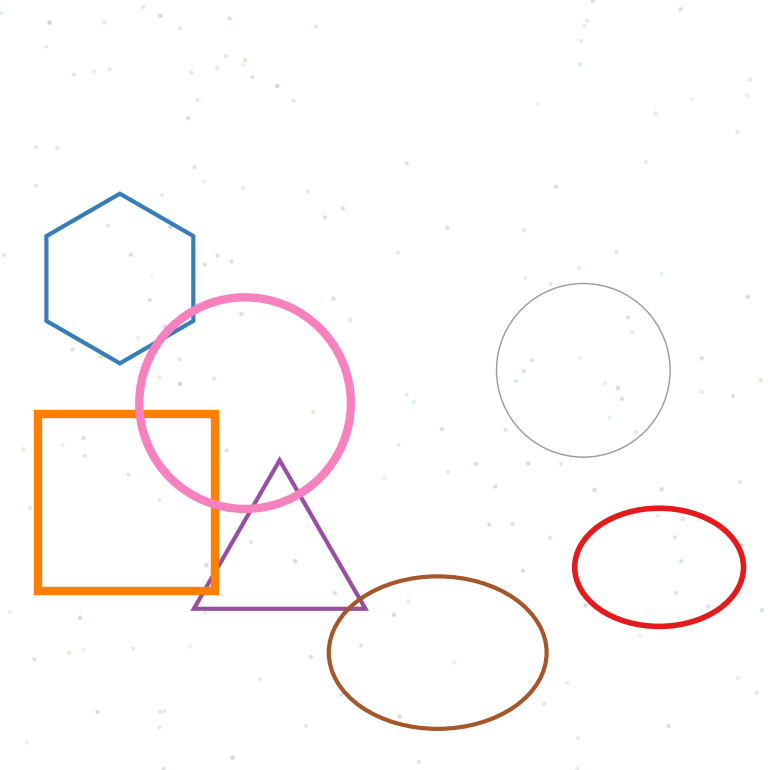[{"shape": "oval", "thickness": 2, "radius": 0.55, "center": [0.856, 0.263]}, {"shape": "hexagon", "thickness": 1.5, "radius": 0.55, "center": [0.156, 0.638]}, {"shape": "triangle", "thickness": 1.5, "radius": 0.64, "center": [0.363, 0.274]}, {"shape": "square", "thickness": 3, "radius": 0.57, "center": [0.164, 0.348]}, {"shape": "oval", "thickness": 1.5, "radius": 0.71, "center": [0.568, 0.152]}, {"shape": "circle", "thickness": 3, "radius": 0.69, "center": [0.318, 0.476]}, {"shape": "circle", "thickness": 0.5, "radius": 0.56, "center": [0.758, 0.519]}]